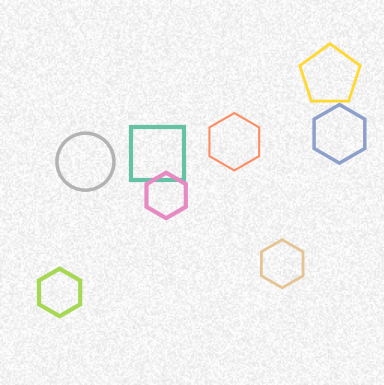[{"shape": "square", "thickness": 3, "radius": 0.34, "center": [0.41, 0.602]}, {"shape": "hexagon", "thickness": 1.5, "radius": 0.37, "center": [0.609, 0.632]}, {"shape": "hexagon", "thickness": 2.5, "radius": 0.38, "center": [0.882, 0.652]}, {"shape": "hexagon", "thickness": 3, "radius": 0.3, "center": [0.432, 0.492]}, {"shape": "hexagon", "thickness": 3, "radius": 0.31, "center": [0.155, 0.24]}, {"shape": "pentagon", "thickness": 2, "radius": 0.41, "center": [0.857, 0.804]}, {"shape": "hexagon", "thickness": 2, "radius": 0.31, "center": [0.733, 0.315]}, {"shape": "circle", "thickness": 2.5, "radius": 0.37, "center": [0.222, 0.58]}]